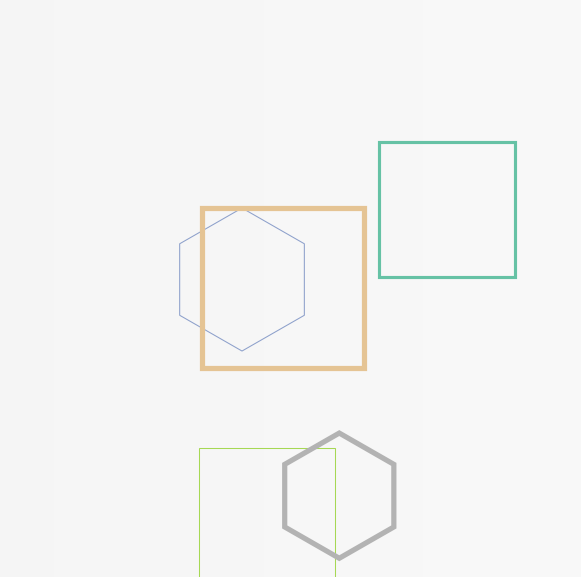[{"shape": "square", "thickness": 1.5, "radius": 0.58, "center": [0.769, 0.636]}, {"shape": "hexagon", "thickness": 0.5, "radius": 0.62, "center": [0.416, 0.515]}, {"shape": "square", "thickness": 0.5, "radius": 0.59, "center": [0.459, 0.105]}, {"shape": "square", "thickness": 2.5, "radius": 0.69, "center": [0.487, 0.5]}, {"shape": "hexagon", "thickness": 2.5, "radius": 0.54, "center": [0.584, 0.141]}]